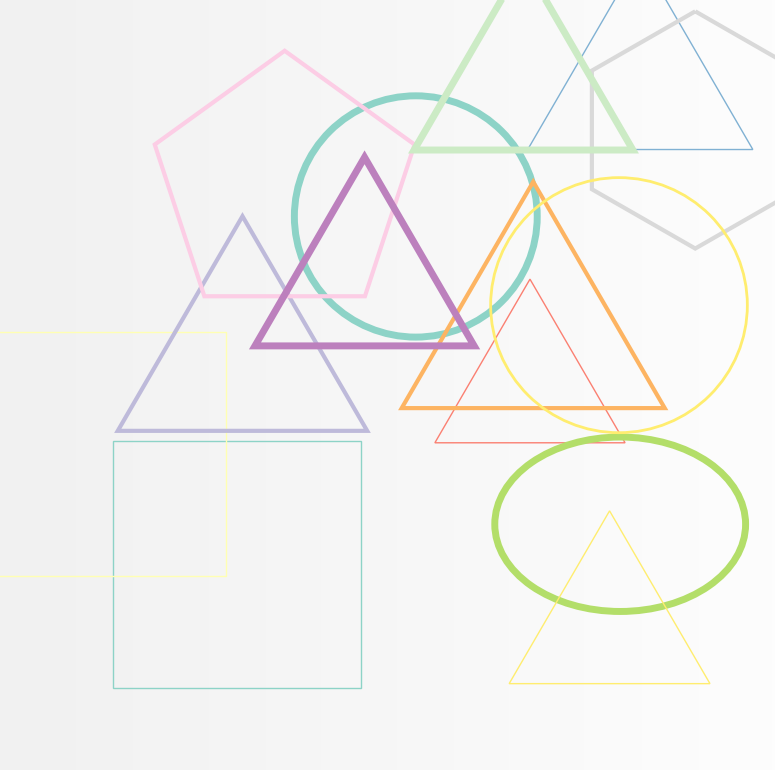[{"shape": "square", "thickness": 0.5, "radius": 0.8, "center": [0.306, 0.267]}, {"shape": "circle", "thickness": 2.5, "radius": 0.78, "center": [0.537, 0.719]}, {"shape": "square", "thickness": 0.5, "radius": 0.79, "center": [0.133, 0.411]}, {"shape": "triangle", "thickness": 1.5, "radius": 0.93, "center": [0.313, 0.533]}, {"shape": "triangle", "thickness": 0.5, "radius": 0.71, "center": [0.684, 0.496]}, {"shape": "triangle", "thickness": 0.5, "radius": 0.84, "center": [0.826, 0.89]}, {"shape": "triangle", "thickness": 1.5, "radius": 0.98, "center": [0.688, 0.568]}, {"shape": "oval", "thickness": 2.5, "radius": 0.81, "center": [0.8, 0.319]}, {"shape": "pentagon", "thickness": 1.5, "radius": 0.88, "center": [0.367, 0.758]}, {"shape": "hexagon", "thickness": 1.5, "radius": 0.77, "center": [0.897, 0.831]}, {"shape": "triangle", "thickness": 2.5, "radius": 0.82, "center": [0.47, 0.632]}, {"shape": "triangle", "thickness": 2.5, "radius": 0.81, "center": [0.675, 0.887]}, {"shape": "circle", "thickness": 1, "radius": 0.83, "center": [0.799, 0.604]}, {"shape": "triangle", "thickness": 0.5, "radius": 0.75, "center": [0.787, 0.187]}]